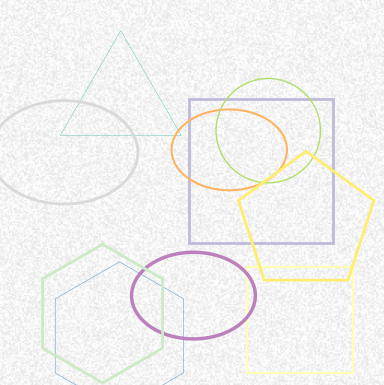[{"shape": "triangle", "thickness": 0.5, "radius": 0.91, "center": [0.314, 0.739]}, {"shape": "square", "thickness": 1.5, "radius": 0.69, "center": [0.779, 0.168]}, {"shape": "square", "thickness": 2, "radius": 0.94, "center": [0.678, 0.556]}, {"shape": "hexagon", "thickness": 0.5, "radius": 0.96, "center": [0.31, 0.128]}, {"shape": "oval", "thickness": 1.5, "radius": 0.75, "center": [0.595, 0.611]}, {"shape": "circle", "thickness": 1, "radius": 0.68, "center": [0.697, 0.661]}, {"shape": "oval", "thickness": 2, "radius": 0.96, "center": [0.166, 0.604]}, {"shape": "oval", "thickness": 2.5, "radius": 0.8, "center": [0.502, 0.232]}, {"shape": "hexagon", "thickness": 2, "radius": 0.9, "center": [0.266, 0.186]}, {"shape": "pentagon", "thickness": 2, "radius": 0.92, "center": [0.795, 0.422]}]